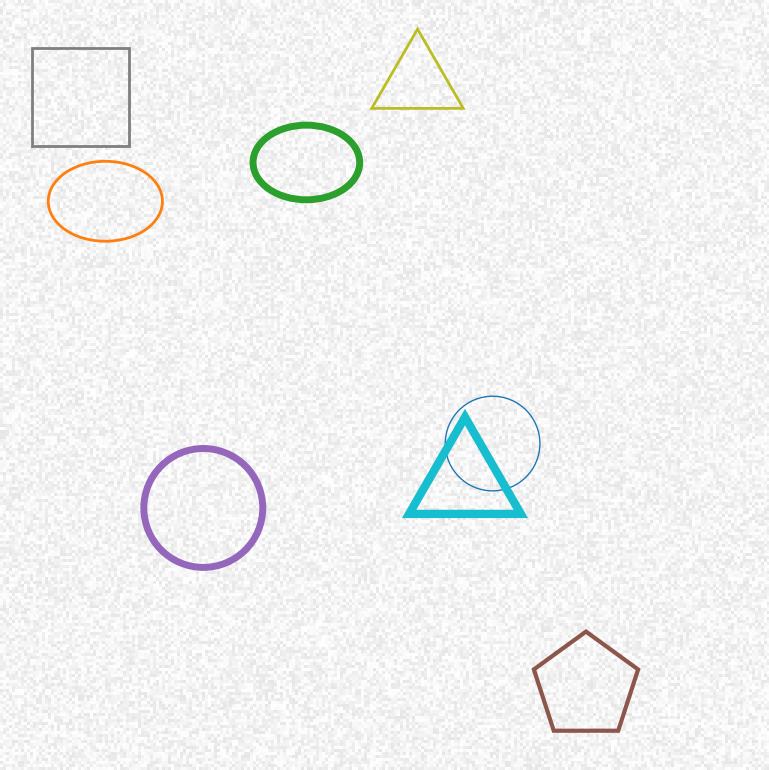[{"shape": "circle", "thickness": 0.5, "radius": 0.31, "center": [0.64, 0.424]}, {"shape": "oval", "thickness": 1, "radius": 0.37, "center": [0.137, 0.739]}, {"shape": "oval", "thickness": 2.5, "radius": 0.35, "center": [0.398, 0.789]}, {"shape": "circle", "thickness": 2.5, "radius": 0.39, "center": [0.264, 0.34]}, {"shape": "pentagon", "thickness": 1.5, "radius": 0.36, "center": [0.761, 0.109]}, {"shape": "square", "thickness": 1, "radius": 0.32, "center": [0.105, 0.874]}, {"shape": "triangle", "thickness": 1, "radius": 0.34, "center": [0.542, 0.894]}, {"shape": "triangle", "thickness": 3, "radius": 0.42, "center": [0.604, 0.374]}]